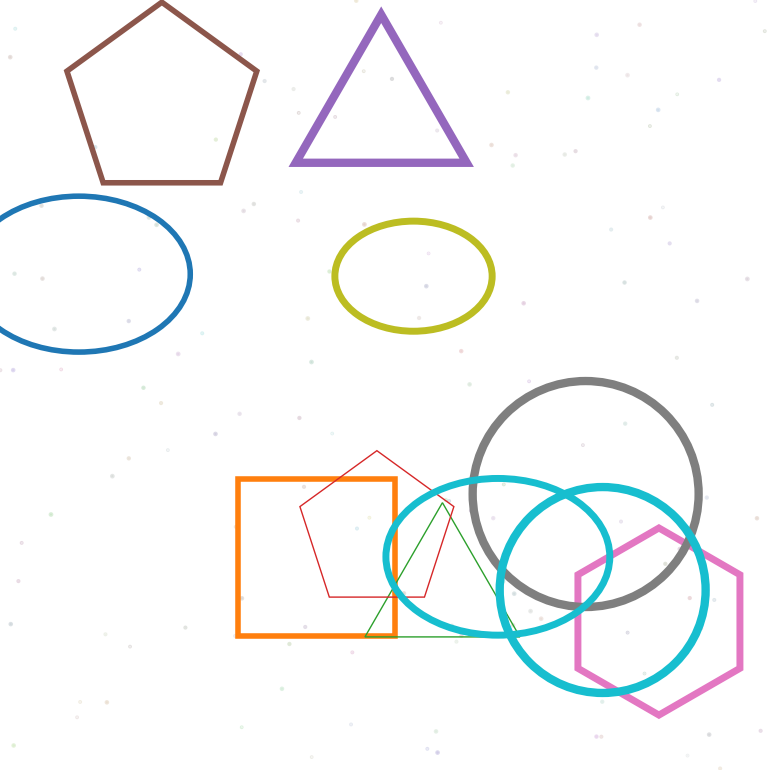[{"shape": "oval", "thickness": 2, "radius": 0.72, "center": [0.102, 0.644]}, {"shape": "square", "thickness": 2, "radius": 0.51, "center": [0.411, 0.276]}, {"shape": "triangle", "thickness": 0.5, "radius": 0.58, "center": [0.575, 0.231]}, {"shape": "pentagon", "thickness": 0.5, "radius": 0.53, "center": [0.489, 0.31]}, {"shape": "triangle", "thickness": 3, "radius": 0.64, "center": [0.495, 0.853]}, {"shape": "pentagon", "thickness": 2, "radius": 0.65, "center": [0.21, 0.868]}, {"shape": "hexagon", "thickness": 2.5, "radius": 0.61, "center": [0.856, 0.193]}, {"shape": "circle", "thickness": 3, "radius": 0.73, "center": [0.761, 0.358]}, {"shape": "oval", "thickness": 2.5, "radius": 0.51, "center": [0.537, 0.641]}, {"shape": "oval", "thickness": 2.5, "radius": 0.73, "center": [0.647, 0.277]}, {"shape": "circle", "thickness": 3, "radius": 0.67, "center": [0.783, 0.234]}]